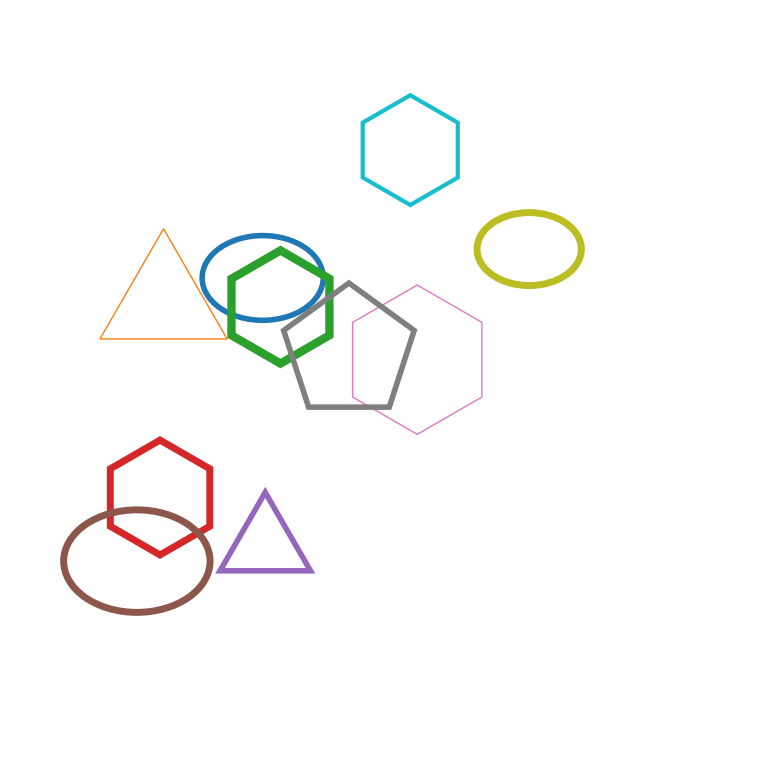[{"shape": "oval", "thickness": 2, "radius": 0.39, "center": [0.341, 0.639]}, {"shape": "triangle", "thickness": 0.5, "radius": 0.48, "center": [0.212, 0.608]}, {"shape": "hexagon", "thickness": 3, "radius": 0.37, "center": [0.364, 0.601]}, {"shape": "hexagon", "thickness": 2.5, "radius": 0.37, "center": [0.208, 0.354]}, {"shape": "triangle", "thickness": 2, "radius": 0.34, "center": [0.344, 0.293]}, {"shape": "oval", "thickness": 2.5, "radius": 0.48, "center": [0.178, 0.271]}, {"shape": "hexagon", "thickness": 0.5, "radius": 0.48, "center": [0.542, 0.533]}, {"shape": "pentagon", "thickness": 2, "radius": 0.45, "center": [0.453, 0.543]}, {"shape": "oval", "thickness": 2.5, "radius": 0.34, "center": [0.687, 0.677]}, {"shape": "hexagon", "thickness": 1.5, "radius": 0.36, "center": [0.533, 0.805]}]